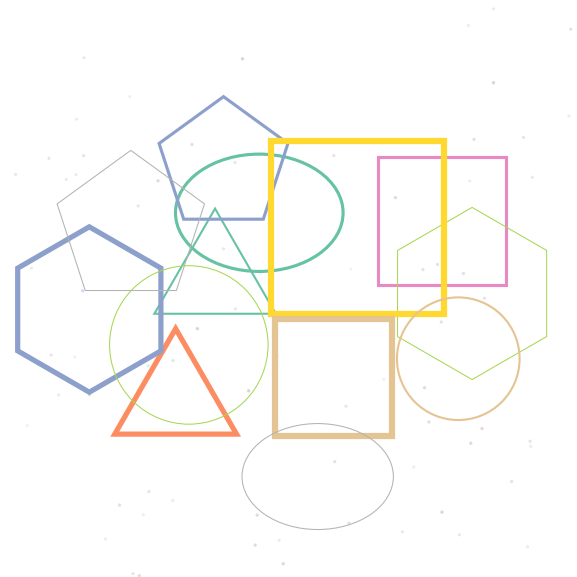[{"shape": "oval", "thickness": 1.5, "radius": 0.73, "center": [0.449, 0.631]}, {"shape": "triangle", "thickness": 1, "radius": 0.61, "center": [0.372, 0.517]}, {"shape": "triangle", "thickness": 2.5, "radius": 0.61, "center": [0.304, 0.308]}, {"shape": "hexagon", "thickness": 2.5, "radius": 0.72, "center": [0.155, 0.463]}, {"shape": "pentagon", "thickness": 1.5, "radius": 0.59, "center": [0.387, 0.714]}, {"shape": "square", "thickness": 1.5, "radius": 0.56, "center": [0.765, 0.616]}, {"shape": "hexagon", "thickness": 0.5, "radius": 0.75, "center": [0.817, 0.491]}, {"shape": "circle", "thickness": 0.5, "radius": 0.69, "center": [0.327, 0.402]}, {"shape": "square", "thickness": 3, "radius": 0.75, "center": [0.619, 0.605]}, {"shape": "circle", "thickness": 1, "radius": 0.53, "center": [0.794, 0.378]}, {"shape": "square", "thickness": 3, "radius": 0.51, "center": [0.578, 0.346]}, {"shape": "pentagon", "thickness": 0.5, "radius": 0.67, "center": [0.227, 0.605]}, {"shape": "oval", "thickness": 0.5, "radius": 0.66, "center": [0.55, 0.174]}]